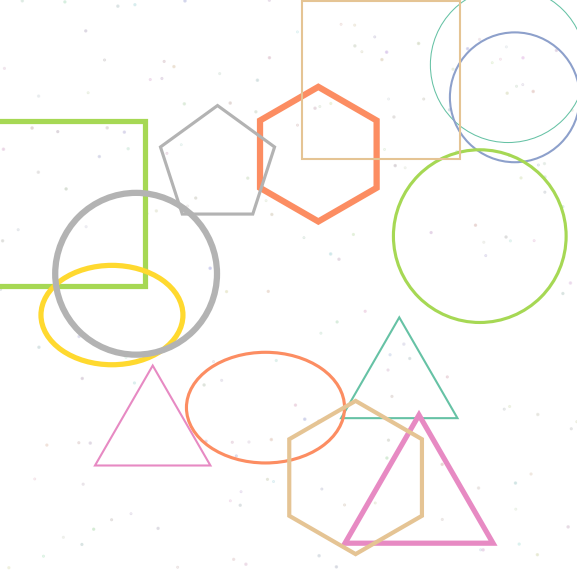[{"shape": "triangle", "thickness": 1, "radius": 0.58, "center": [0.691, 0.333]}, {"shape": "circle", "thickness": 0.5, "radius": 0.67, "center": [0.88, 0.887]}, {"shape": "hexagon", "thickness": 3, "radius": 0.58, "center": [0.551, 0.732]}, {"shape": "oval", "thickness": 1.5, "radius": 0.68, "center": [0.46, 0.293]}, {"shape": "circle", "thickness": 1, "radius": 0.56, "center": [0.891, 0.831]}, {"shape": "triangle", "thickness": 1, "radius": 0.58, "center": [0.264, 0.251]}, {"shape": "triangle", "thickness": 2.5, "radius": 0.74, "center": [0.726, 0.133]}, {"shape": "circle", "thickness": 1.5, "radius": 0.75, "center": [0.831, 0.59]}, {"shape": "square", "thickness": 2.5, "radius": 0.72, "center": [0.108, 0.646]}, {"shape": "oval", "thickness": 2.5, "radius": 0.61, "center": [0.194, 0.454]}, {"shape": "square", "thickness": 1, "radius": 0.69, "center": [0.66, 0.861]}, {"shape": "hexagon", "thickness": 2, "radius": 0.66, "center": [0.616, 0.172]}, {"shape": "circle", "thickness": 3, "radius": 0.7, "center": [0.236, 0.525]}, {"shape": "pentagon", "thickness": 1.5, "radius": 0.52, "center": [0.377, 0.713]}]